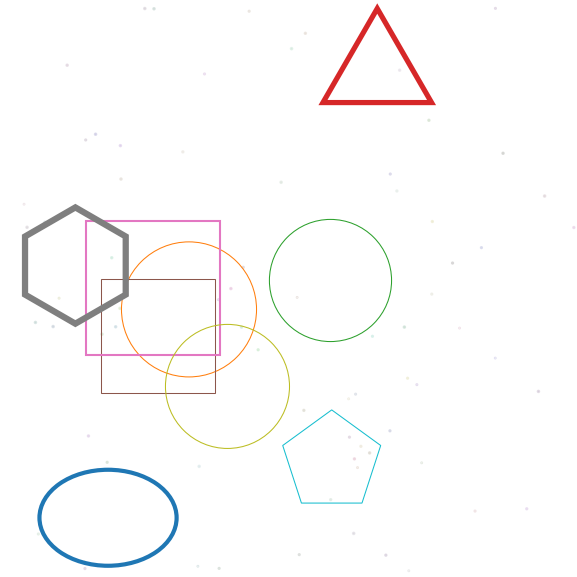[{"shape": "oval", "thickness": 2, "radius": 0.59, "center": [0.187, 0.103]}, {"shape": "circle", "thickness": 0.5, "radius": 0.58, "center": [0.327, 0.463]}, {"shape": "circle", "thickness": 0.5, "radius": 0.53, "center": [0.572, 0.513]}, {"shape": "triangle", "thickness": 2.5, "radius": 0.54, "center": [0.653, 0.876]}, {"shape": "square", "thickness": 0.5, "radius": 0.5, "center": [0.274, 0.418]}, {"shape": "square", "thickness": 1, "radius": 0.58, "center": [0.265, 0.501]}, {"shape": "hexagon", "thickness": 3, "radius": 0.5, "center": [0.131, 0.539]}, {"shape": "circle", "thickness": 0.5, "radius": 0.54, "center": [0.394, 0.33]}, {"shape": "pentagon", "thickness": 0.5, "radius": 0.45, "center": [0.574, 0.2]}]